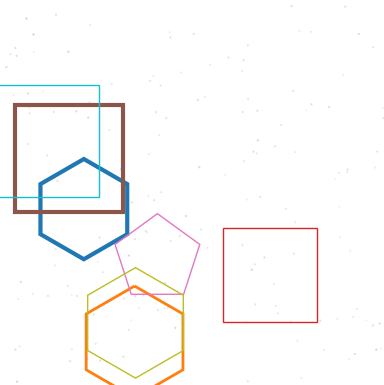[{"shape": "hexagon", "thickness": 3, "radius": 0.65, "center": [0.218, 0.457]}, {"shape": "hexagon", "thickness": 2, "radius": 0.73, "center": [0.35, 0.112]}, {"shape": "square", "thickness": 1, "radius": 0.61, "center": [0.702, 0.287]}, {"shape": "square", "thickness": 3, "radius": 0.7, "center": [0.179, 0.588]}, {"shape": "pentagon", "thickness": 1, "radius": 0.58, "center": [0.409, 0.329]}, {"shape": "hexagon", "thickness": 1, "radius": 0.72, "center": [0.352, 0.161]}, {"shape": "square", "thickness": 1, "radius": 0.73, "center": [0.112, 0.634]}]